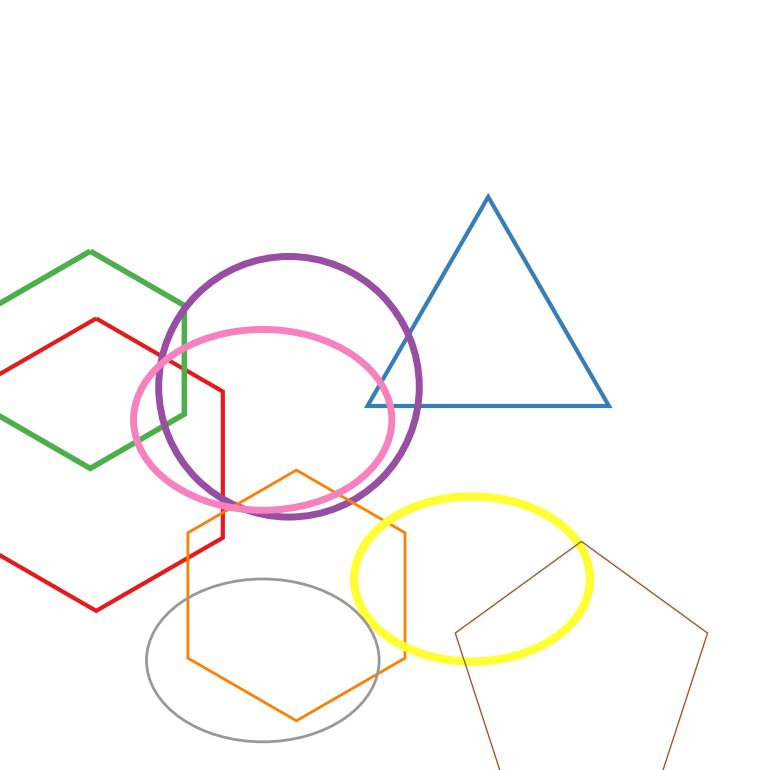[{"shape": "hexagon", "thickness": 1.5, "radius": 0.95, "center": [0.125, 0.397]}, {"shape": "triangle", "thickness": 1.5, "radius": 0.91, "center": [0.634, 0.563]}, {"shape": "hexagon", "thickness": 2, "radius": 0.71, "center": [0.117, 0.533]}, {"shape": "circle", "thickness": 2.5, "radius": 0.85, "center": [0.375, 0.498]}, {"shape": "hexagon", "thickness": 1, "radius": 0.81, "center": [0.385, 0.227]}, {"shape": "oval", "thickness": 3, "radius": 0.77, "center": [0.613, 0.248]}, {"shape": "pentagon", "thickness": 0.5, "radius": 0.86, "center": [0.755, 0.125]}, {"shape": "oval", "thickness": 2.5, "radius": 0.84, "center": [0.341, 0.455]}, {"shape": "oval", "thickness": 1, "radius": 0.76, "center": [0.341, 0.142]}]